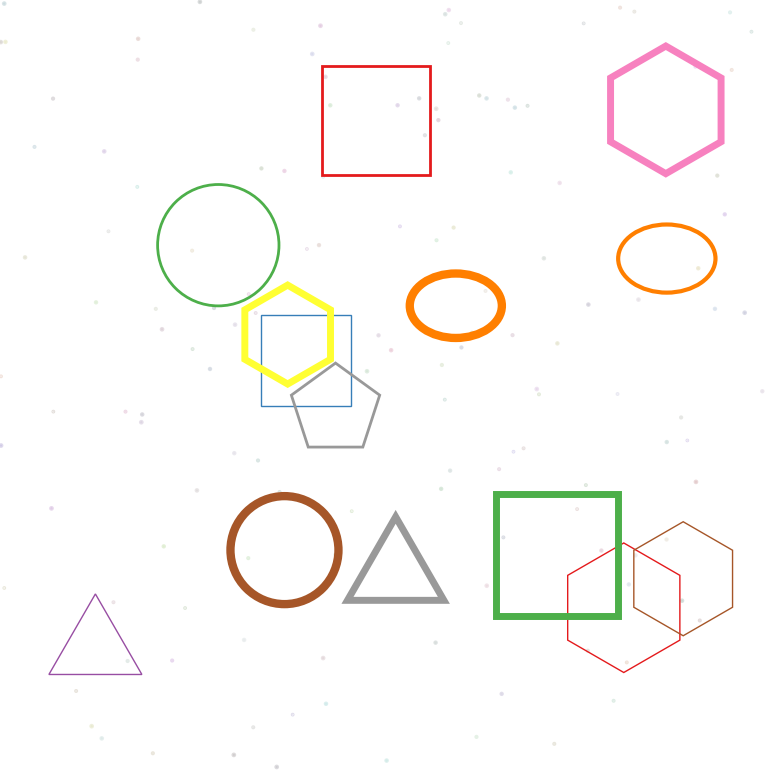[{"shape": "hexagon", "thickness": 0.5, "radius": 0.42, "center": [0.81, 0.211]}, {"shape": "square", "thickness": 1, "radius": 0.35, "center": [0.488, 0.844]}, {"shape": "square", "thickness": 0.5, "radius": 0.29, "center": [0.398, 0.532]}, {"shape": "square", "thickness": 2.5, "radius": 0.4, "center": [0.723, 0.28]}, {"shape": "circle", "thickness": 1, "radius": 0.39, "center": [0.284, 0.682]}, {"shape": "triangle", "thickness": 0.5, "radius": 0.35, "center": [0.124, 0.159]}, {"shape": "oval", "thickness": 3, "radius": 0.3, "center": [0.592, 0.603]}, {"shape": "oval", "thickness": 1.5, "radius": 0.32, "center": [0.866, 0.664]}, {"shape": "hexagon", "thickness": 2.5, "radius": 0.32, "center": [0.374, 0.565]}, {"shape": "circle", "thickness": 3, "radius": 0.35, "center": [0.369, 0.286]}, {"shape": "hexagon", "thickness": 0.5, "radius": 0.37, "center": [0.887, 0.248]}, {"shape": "hexagon", "thickness": 2.5, "radius": 0.41, "center": [0.865, 0.857]}, {"shape": "pentagon", "thickness": 1, "radius": 0.3, "center": [0.436, 0.468]}, {"shape": "triangle", "thickness": 2.5, "radius": 0.36, "center": [0.514, 0.256]}]